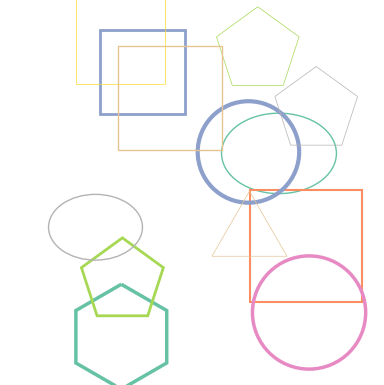[{"shape": "oval", "thickness": 1, "radius": 0.75, "center": [0.725, 0.602]}, {"shape": "hexagon", "thickness": 2.5, "radius": 0.68, "center": [0.315, 0.125]}, {"shape": "square", "thickness": 1.5, "radius": 0.73, "center": [0.795, 0.362]}, {"shape": "circle", "thickness": 3, "radius": 0.66, "center": [0.645, 0.605]}, {"shape": "square", "thickness": 2, "radius": 0.55, "center": [0.37, 0.814]}, {"shape": "circle", "thickness": 2.5, "radius": 0.74, "center": [0.803, 0.188]}, {"shape": "pentagon", "thickness": 0.5, "radius": 0.56, "center": [0.67, 0.87]}, {"shape": "pentagon", "thickness": 2, "radius": 0.56, "center": [0.318, 0.27]}, {"shape": "square", "thickness": 0.5, "radius": 0.57, "center": [0.313, 0.895]}, {"shape": "square", "thickness": 1, "radius": 0.68, "center": [0.442, 0.746]}, {"shape": "triangle", "thickness": 0.5, "radius": 0.56, "center": [0.648, 0.391]}, {"shape": "oval", "thickness": 1, "radius": 0.61, "center": [0.248, 0.41]}, {"shape": "pentagon", "thickness": 0.5, "radius": 0.56, "center": [0.821, 0.714]}]